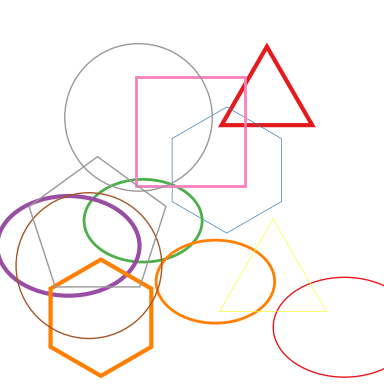[{"shape": "oval", "thickness": 1, "radius": 0.93, "center": [0.895, 0.15]}, {"shape": "triangle", "thickness": 3, "radius": 0.68, "center": [0.693, 0.743]}, {"shape": "hexagon", "thickness": 0.5, "radius": 0.82, "center": [0.589, 0.558]}, {"shape": "oval", "thickness": 2, "radius": 0.77, "center": [0.372, 0.427]}, {"shape": "oval", "thickness": 3, "radius": 0.92, "center": [0.178, 0.361]}, {"shape": "oval", "thickness": 2, "radius": 0.77, "center": [0.559, 0.268]}, {"shape": "hexagon", "thickness": 3, "radius": 0.76, "center": [0.262, 0.175]}, {"shape": "triangle", "thickness": 0.5, "radius": 0.8, "center": [0.709, 0.271]}, {"shape": "circle", "thickness": 1, "radius": 0.95, "center": [0.231, 0.31]}, {"shape": "square", "thickness": 2, "radius": 0.71, "center": [0.494, 0.658]}, {"shape": "circle", "thickness": 1, "radius": 0.96, "center": [0.36, 0.695]}, {"shape": "pentagon", "thickness": 1, "radius": 0.93, "center": [0.253, 0.406]}]